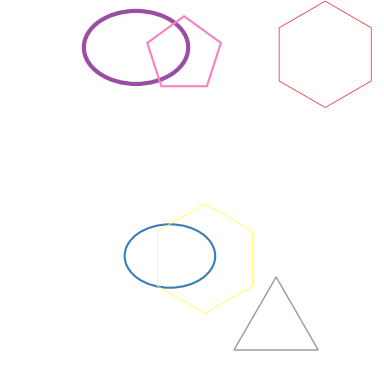[{"shape": "hexagon", "thickness": 0.5, "radius": 0.69, "center": [0.845, 0.859]}, {"shape": "oval", "thickness": 1.5, "radius": 0.59, "center": [0.441, 0.335]}, {"shape": "oval", "thickness": 3, "radius": 0.68, "center": [0.353, 0.877]}, {"shape": "hexagon", "thickness": 0.5, "radius": 0.71, "center": [0.532, 0.328]}, {"shape": "pentagon", "thickness": 1.5, "radius": 0.5, "center": [0.478, 0.857]}, {"shape": "triangle", "thickness": 1, "radius": 0.63, "center": [0.717, 0.154]}]